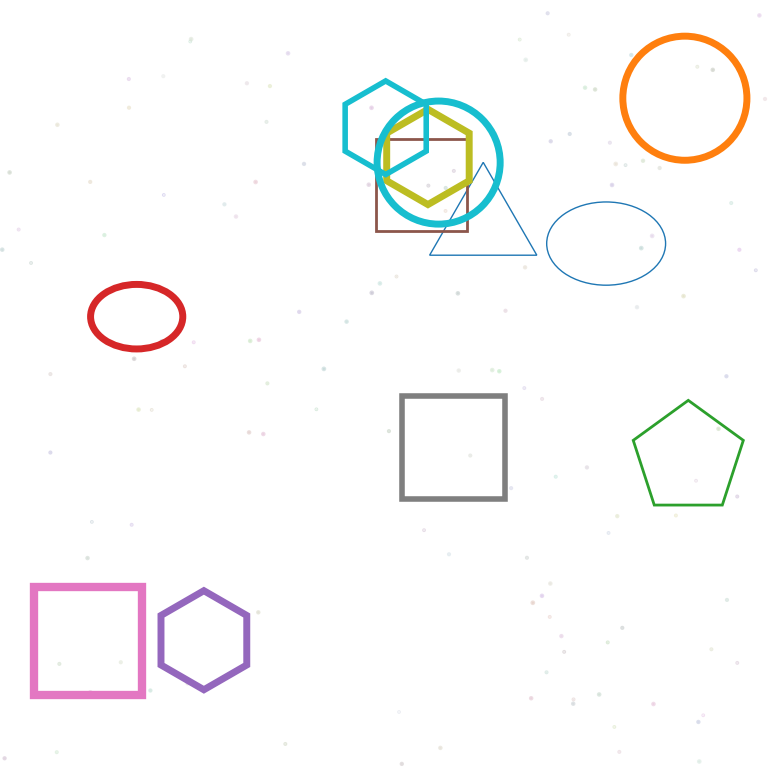[{"shape": "triangle", "thickness": 0.5, "radius": 0.4, "center": [0.628, 0.709]}, {"shape": "oval", "thickness": 0.5, "radius": 0.39, "center": [0.787, 0.684]}, {"shape": "circle", "thickness": 2.5, "radius": 0.4, "center": [0.889, 0.872]}, {"shape": "pentagon", "thickness": 1, "radius": 0.38, "center": [0.894, 0.405]}, {"shape": "oval", "thickness": 2.5, "radius": 0.3, "center": [0.178, 0.589]}, {"shape": "hexagon", "thickness": 2.5, "radius": 0.32, "center": [0.265, 0.169]}, {"shape": "square", "thickness": 1, "radius": 0.3, "center": [0.548, 0.76]}, {"shape": "square", "thickness": 3, "radius": 0.35, "center": [0.114, 0.168]}, {"shape": "square", "thickness": 2, "radius": 0.33, "center": [0.588, 0.419]}, {"shape": "hexagon", "thickness": 2.5, "radius": 0.31, "center": [0.556, 0.796]}, {"shape": "hexagon", "thickness": 2, "radius": 0.3, "center": [0.501, 0.834]}, {"shape": "circle", "thickness": 2.5, "radius": 0.4, "center": [0.57, 0.789]}]